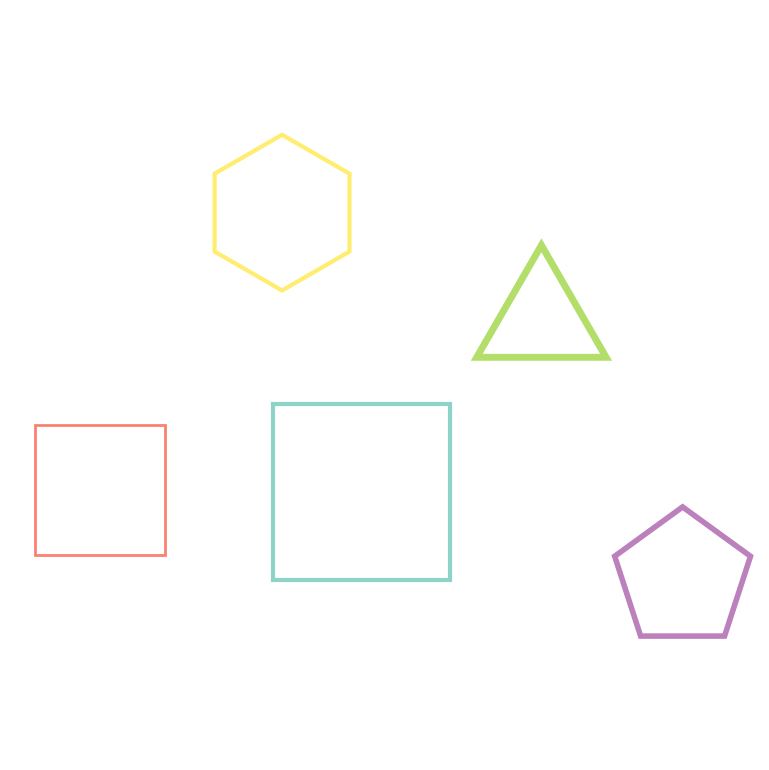[{"shape": "square", "thickness": 1.5, "radius": 0.57, "center": [0.469, 0.361]}, {"shape": "square", "thickness": 1, "radius": 0.42, "center": [0.13, 0.364]}, {"shape": "triangle", "thickness": 2.5, "radius": 0.48, "center": [0.703, 0.584]}, {"shape": "pentagon", "thickness": 2, "radius": 0.46, "center": [0.886, 0.249]}, {"shape": "hexagon", "thickness": 1.5, "radius": 0.51, "center": [0.366, 0.724]}]